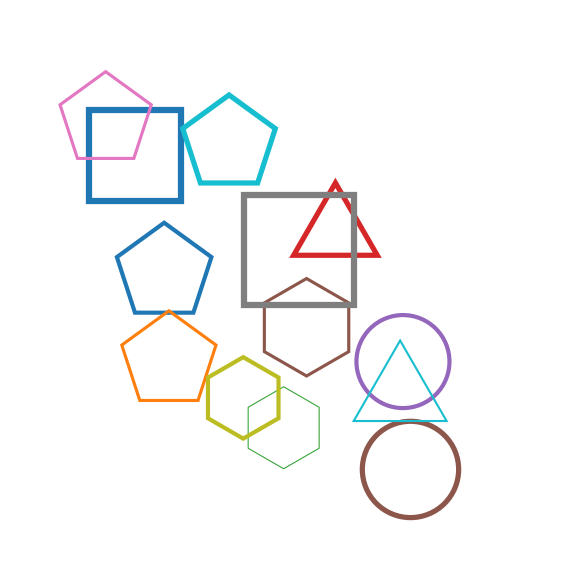[{"shape": "pentagon", "thickness": 2, "radius": 0.43, "center": [0.284, 0.527]}, {"shape": "square", "thickness": 3, "radius": 0.4, "center": [0.233, 0.729]}, {"shape": "pentagon", "thickness": 1.5, "radius": 0.43, "center": [0.292, 0.375]}, {"shape": "hexagon", "thickness": 0.5, "radius": 0.35, "center": [0.491, 0.258]}, {"shape": "triangle", "thickness": 2.5, "radius": 0.42, "center": [0.581, 0.599]}, {"shape": "circle", "thickness": 2, "radius": 0.4, "center": [0.698, 0.373]}, {"shape": "hexagon", "thickness": 1.5, "radius": 0.42, "center": [0.531, 0.432]}, {"shape": "circle", "thickness": 2.5, "radius": 0.42, "center": [0.711, 0.186]}, {"shape": "pentagon", "thickness": 1.5, "radius": 0.42, "center": [0.183, 0.792]}, {"shape": "square", "thickness": 3, "radius": 0.48, "center": [0.518, 0.567]}, {"shape": "hexagon", "thickness": 2, "radius": 0.35, "center": [0.421, 0.31]}, {"shape": "pentagon", "thickness": 2.5, "radius": 0.42, "center": [0.397, 0.75]}, {"shape": "triangle", "thickness": 1, "radius": 0.46, "center": [0.693, 0.317]}]